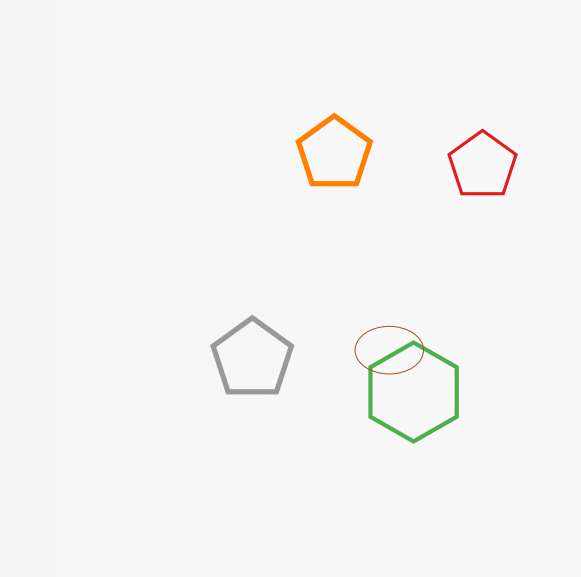[{"shape": "pentagon", "thickness": 1.5, "radius": 0.3, "center": [0.83, 0.713]}, {"shape": "hexagon", "thickness": 2, "radius": 0.43, "center": [0.712, 0.32]}, {"shape": "pentagon", "thickness": 2.5, "radius": 0.33, "center": [0.575, 0.734]}, {"shape": "oval", "thickness": 0.5, "radius": 0.29, "center": [0.67, 0.393]}, {"shape": "pentagon", "thickness": 2.5, "radius": 0.35, "center": [0.434, 0.378]}]